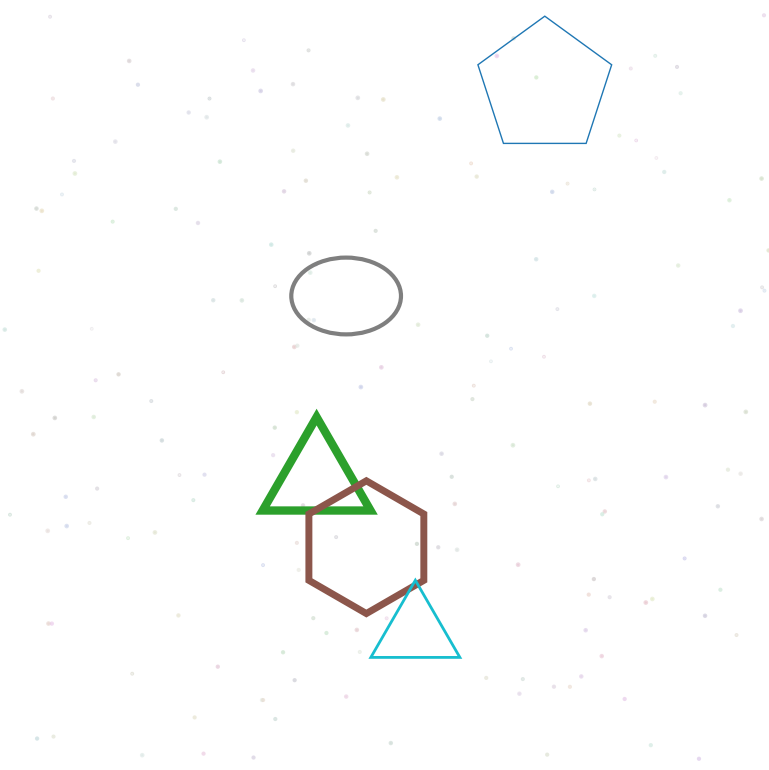[{"shape": "pentagon", "thickness": 0.5, "radius": 0.46, "center": [0.708, 0.888]}, {"shape": "triangle", "thickness": 3, "radius": 0.4, "center": [0.411, 0.377]}, {"shape": "hexagon", "thickness": 2.5, "radius": 0.43, "center": [0.476, 0.289]}, {"shape": "oval", "thickness": 1.5, "radius": 0.36, "center": [0.45, 0.616]}, {"shape": "triangle", "thickness": 1, "radius": 0.33, "center": [0.539, 0.18]}]